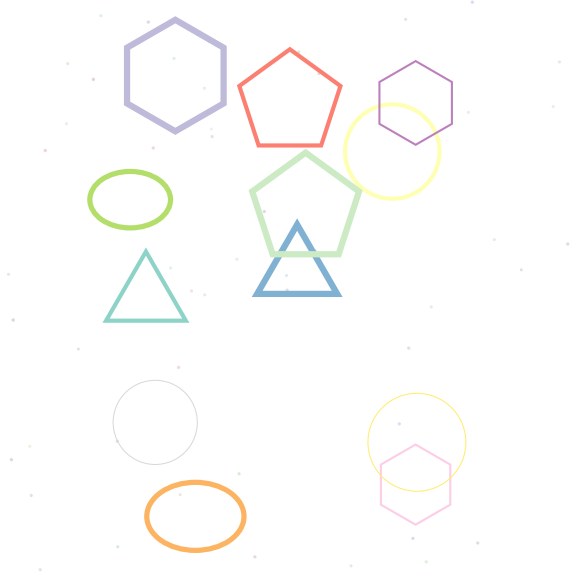[{"shape": "triangle", "thickness": 2, "radius": 0.4, "center": [0.253, 0.484]}, {"shape": "circle", "thickness": 2, "radius": 0.41, "center": [0.679, 0.737]}, {"shape": "hexagon", "thickness": 3, "radius": 0.48, "center": [0.304, 0.868]}, {"shape": "pentagon", "thickness": 2, "radius": 0.46, "center": [0.502, 0.822]}, {"shape": "triangle", "thickness": 3, "radius": 0.4, "center": [0.515, 0.53]}, {"shape": "oval", "thickness": 2.5, "radius": 0.42, "center": [0.338, 0.105]}, {"shape": "oval", "thickness": 2.5, "radius": 0.35, "center": [0.225, 0.653]}, {"shape": "hexagon", "thickness": 1, "radius": 0.35, "center": [0.72, 0.16]}, {"shape": "circle", "thickness": 0.5, "radius": 0.36, "center": [0.269, 0.268]}, {"shape": "hexagon", "thickness": 1, "radius": 0.36, "center": [0.72, 0.821]}, {"shape": "pentagon", "thickness": 3, "radius": 0.49, "center": [0.529, 0.638]}, {"shape": "circle", "thickness": 0.5, "radius": 0.42, "center": [0.722, 0.233]}]